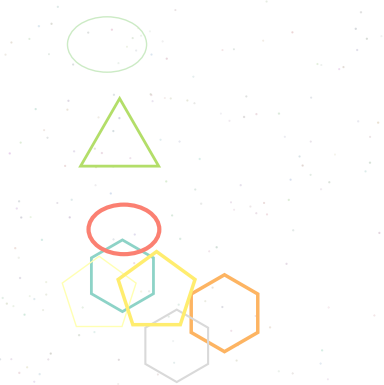[{"shape": "hexagon", "thickness": 2, "radius": 0.47, "center": [0.318, 0.284]}, {"shape": "pentagon", "thickness": 1, "radius": 0.5, "center": [0.258, 0.233]}, {"shape": "oval", "thickness": 3, "radius": 0.46, "center": [0.322, 0.404]}, {"shape": "hexagon", "thickness": 2.5, "radius": 0.5, "center": [0.583, 0.186]}, {"shape": "triangle", "thickness": 2, "radius": 0.59, "center": [0.311, 0.627]}, {"shape": "hexagon", "thickness": 1.5, "radius": 0.47, "center": [0.459, 0.102]}, {"shape": "oval", "thickness": 1, "radius": 0.51, "center": [0.278, 0.884]}, {"shape": "pentagon", "thickness": 2.5, "radius": 0.52, "center": [0.407, 0.242]}]